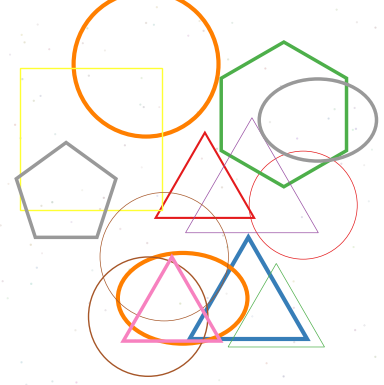[{"shape": "circle", "thickness": 0.5, "radius": 0.7, "center": [0.788, 0.467]}, {"shape": "triangle", "thickness": 1.5, "radius": 0.74, "center": [0.532, 0.508]}, {"shape": "triangle", "thickness": 3, "radius": 0.88, "center": [0.645, 0.208]}, {"shape": "hexagon", "thickness": 2.5, "radius": 0.94, "center": [0.737, 0.703]}, {"shape": "triangle", "thickness": 0.5, "radius": 0.72, "center": [0.718, 0.171]}, {"shape": "triangle", "thickness": 0.5, "radius": 1.0, "center": [0.654, 0.495]}, {"shape": "circle", "thickness": 3, "radius": 0.94, "center": [0.379, 0.833]}, {"shape": "oval", "thickness": 3, "radius": 0.84, "center": [0.474, 0.225]}, {"shape": "square", "thickness": 1, "radius": 0.92, "center": [0.236, 0.639]}, {"shape": "circle", "thickness": 0.5, "radius": 0.83, "center": [0.427, 0.333]}, {"shape": "circle", "thickness": 1, "radius": 0.77, "center": [0.385, 0.178]}, {"shape": "triangle", "thickness": 2.5, "radius": 0.73, "center": [0.446, 0.187]}, {"shape": "oval", "thickness": 2.5, "radius": 0.76, "center": [0.826, 0.688]}, {"shape": "pentagon", "thickness": 2.5, "radius": 0.68, "center": [0.172, 0.494]}]